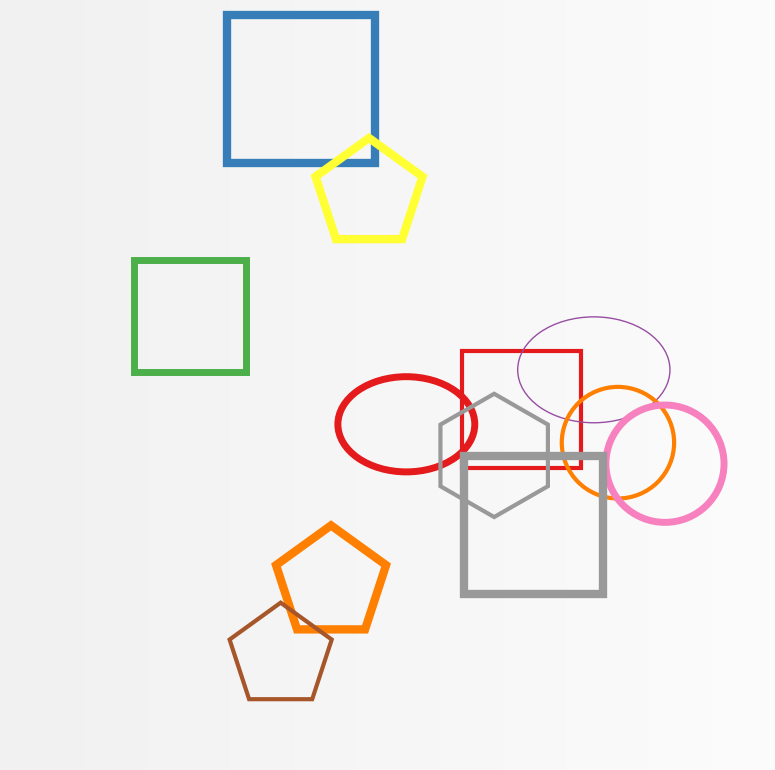[{"shape": "oval", "thickness": 2.5, "radius": 0.44, "center": [0.524, 0.449]}, {"shape": "square", "thickness": 1.5, "radius": 0.38, "center": [0.673, 0.468]}, {"shape": "square", "thickness": 3, "radius": 0.48, "center": [0.388, 0.885]}, {"shape": "square", "thickness": 2.5, "radius": 0.36, "center": [0.245, 0.589]}, {"shape": "oval", "thickness": 0.5, "radius": 0.49, "center": [0.766, 0.52]}, {"shape": "pentagon", "thickness": 3, "radius": 0.37, "center": [0.427, 0.243]}, {"shape": "circle", "thickness": 1.5, "radius": 0.36, "center": [0.797, 0.425]}, {"shape": "pentagon", "thickness": 3, "radius": 0.36, "center": [0.476, 0.748]}, {"shape": "pentagon", "thickness": 1.5, "radius": 0.35, "center": [0.362, 0.148]}, {"shape": "circle", "thickness": 2.5, "radius": 0.38, "center": [0.858, 0.398]}, {"shape": "hexagon", "thickness": 1.5, "radius": 0.4, "center": [0.638, 0.409]}, {"shape": "square", "thickness": 3, "radius": 0.45, "center": [0.689, 0.318]}]